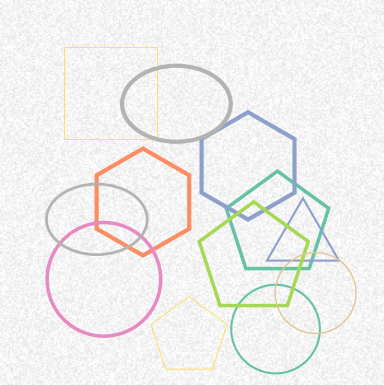[{"shape": "circle", "thickness": 1.5, "radius": 0.58, "center": [0.716, 0.145]}, {"shape": "pentagon", "thickness": 2.5, "radius": 0.7, "center": [0.721, 0.416]}, {"shape": "hexagon", "thickness": 3, "radius": 0.69, "center": [0.371, 0.475]}, {"shape": "hexagon", "thickness": 3, "radius": 0.7, "center": [0.644, 0.569]}, {"shape": "triangle", "thickness": 1.5, "radius": 0.54, "center": [0.787, 0.377]}, {"shape": "circle", "thickness": 2.5, "radius": 0.74, "center": [0.27, 0.274]}, {"shape": "pentagon", "thickness": 2.5, "radius": 0.74, "center": [0.659, 0.327]}, {"shape": "square", "thickness": 0.5, "radius": 0.6, "center": [0.287, 0.759]}, {"shape": "pentagon", "thickness": 0.5, "radius": 0.52, "center": [0.491, 0.125]}, {"shape": "circle", "thickness": 1, "radius": 0.52, "center": [0.82, 0.239]}, {"shape": "oval", "thickness": 3, "radius": 0.71, "center": [0.458, 0.731]}, {"shape": "oval", "thickness": 2, "radius": 0.65, "center": [0.252, 0.43]}]